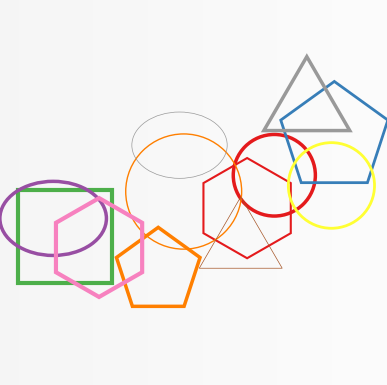[{"shape": "hexagon", "thickness": 1.5, "radius": 0.65, "center": [0.638, 0.459]}, {"shape": "circle", "thickness": 2.5, "radius": 0.53, "center": [0.708, 0.545]}, {"shape": "pentagon", "thickness": 2, "radius": 0.73, "center": [0.863, 0.643]}, {"shape": "square", "thickness": 3, "radius": 0.61, "center": [0.167, 0.386]}, {"shape": "oval", "thickness": 2.5, "radius": 0.69, "center": [0.137, 0.433]}, {"shape": "circle", "thickness": 1, "radius": 0.75, "center": [0.474, 0.503]}, {"shape": "pentagon", "thickness": 2.5, "radius": 0.57, "center": [0.408, 0.296]}, {"shape": "circle", "thickness": 2, "radius": 0.56, "center": [0.855, 0.518]}, {"shape": "triangle", "thickness": 0.5, "radius": 0.62, "center": [0.621, 0.365]}, {"shape": "hexagon", "thickness": 3, "radius": 0.64, "center": [0.256, 0.357]}, {"shape": "triangle", "thickness": 2.5, "radius": 0.64, "center": [0.792, 0.725]}, {"shape": "oval", "thickness": 0.5, "radius": 0.62, "center": [0.463, 0.623]}]